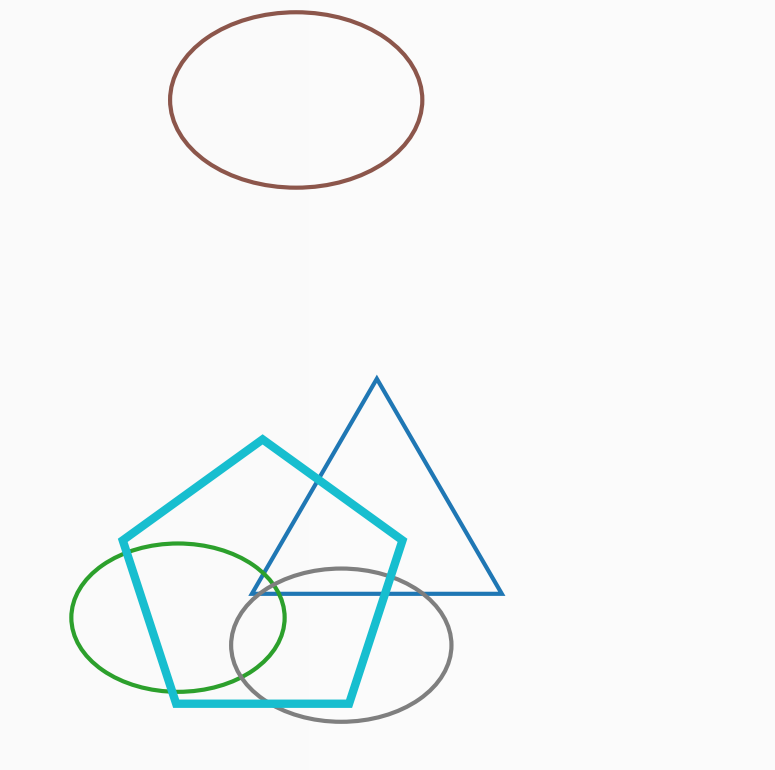[{"shape": "triangle", "thickness": 1.5, "radius": 0.93, "center": [0.486, 0.322]}, {"shape": "oval", "thickness": 1.5, "radius": 0.69, "center": [0.23, 0.198]}, {"shape": "oval", "thickness": 1.5, "radius": 0.81, "center": [0.382, 0.87]}, {"shape": "oval", "thickness": 1.5, "radius": 0.71, "center": [0.44, 0.162]}, {"shape": "pentagon", "thickness": 3, "radius": 0.95, "center": [0.339, 0.24]}]